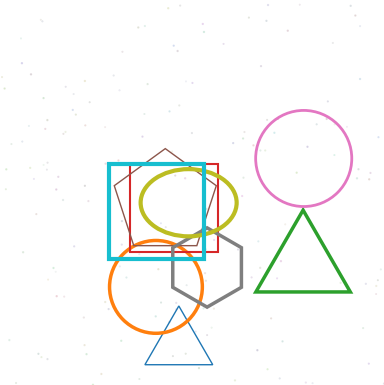[{"shape": "triangle", "thickness": 1, "radius": 0.51, "center": [0.464, 0.104]}, {"shape": "circle", "thickness": 2.5, "radius": 0.6, "center": [0.405, 0.255]}, {"shape": "triangle", "thickness": 2.5, "radius": 0.71, "center": [0.787, 0.313]}, {"shape": "square", "thickness": 1.5, "radius": 0.57, "center": [0.453, 0.459]}, {"shape": "pentagon", "thickness": 1, "radius": 0.7, "center": [0.429, 0.475]}, {"shape": "circle", "thickness": 2, "radius": 0.62, "center": [0.789, 0.588]}, {"shape": "hexagon", "thickness": 2.5, "radius": 0.51, "center": [0.538, 0.305]}, {"shape": "oval", "thickness": 3, "radius": 0.62, "center": [0.49, 0.473]}, {"shape": "square", "thickness": 3, "radius": 0.62, "center": [0.408, 0.45]}]